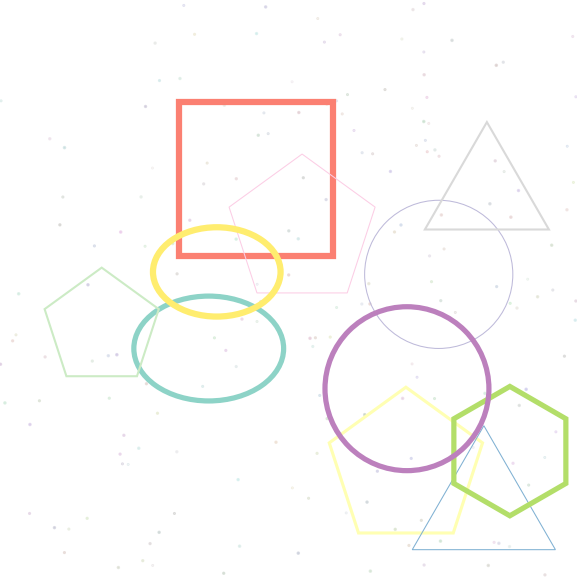[{"shape": "oval", "thickness": 2.5, "radius": 0.65, "center": [0.361, 0.396]}, {"shape": "pentagon", "thickness": 1.5, "radius": 0.7, "center": [0.703, 0.189]}, {"shape": "circle", "thickness": 0.5, "radius": 0.64, "center": [0.76, 0.524]}, {"shape": "square", "thickness": 3, "radius": 0.67, "center": [0.444, 0.689]}, {"shape": "triangle", "thickness": 0.5, "radius": 0.72, "center": [0.838, 0.119]}, {"shape": "hexagon", "thickness": 2.5, "radius": 0.56, "center": [0.883, 0.218]}, {"shape": "pentagon", "thickness": 0.5, "radius": 0.66, "center": [0.523, 0.599]}, {"shape": "triangle", "thickness": 1, "radius": 0.62, "center": [0.843, 0.664]}, {"shape": "circle", "thickness": 2.5, "radius": 0.71, "center": [0.705, 0.326]}, {"shape": "pentagon", "thickness": 1, "radius": 0.52, "center": [0.176, 0.432]}, {"shape": "oval", "thickness": 3, "radius": 0.55, "center": [0.375, 0.528]}]